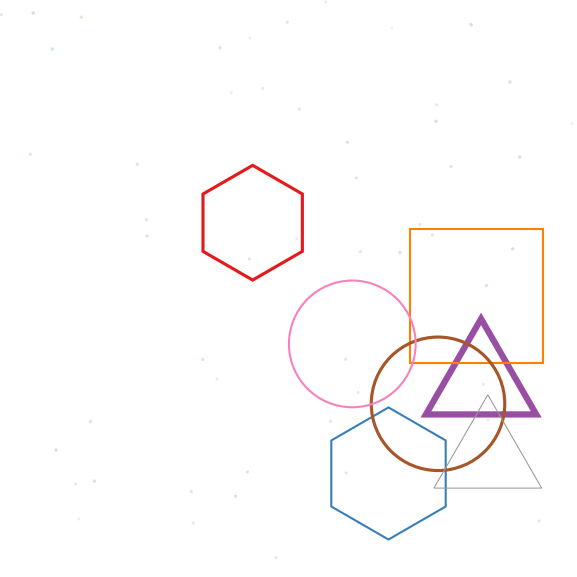[{"shape": "hexagon", "thickness": 1.5, "radius": 0.5, "center": [0.438, 0.614]}, {"shape": "hexagon", "thickness": 1, "radius": 0.57, "center": [0.673, 0.179]}, {"shape": "triangle", "thickness": 3, "radius": 0.55, "center": [0.833, 0.337]}, {"shape": "square", "thickness": 1, "radius": 0.58, "center": [0.825, 0.486]}, {"shape": "circle", "thickness": 1.5, "radius": 0.58, "center": [0.758, 0.3]}, {"shape": "circle", "thickness": 1, "radius": 0.55, "center": [0.61, 0.404]}, {"shape": "triangle", "thickness": 0.5, "radius": 0.54, "center": [0.845, 0.208]}]